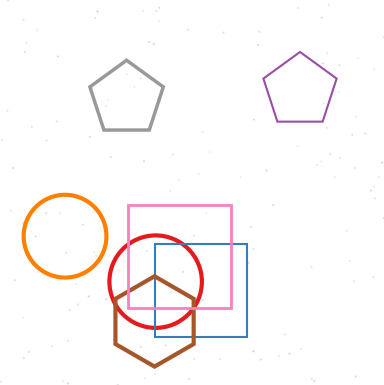[{"shape": "circle", "thickness": 3, "radius": 0.6, "center": [0.404, 0.268]}, {"shape": "square", "thickness": 1.5, "radius": 0.6, "center": [0.522, 0.246]}, {"shape": "pentagon", "thickness": 1.5, "radius": 0.5, "center": [0.779, 0.765]}, {"shape": "circle", "thickness": 3, "radius": 0.54, "center": [0.169, 0.387]}, {"shape": "hexagon", "thickness": 3, "radius": 0.59, "center": [0.401, 0.165]}, {"shape": "square", "thickness": 2, "radius": 0.67, "center": [0.466, 0.334]}, {"shape": "pentagon", "thickness": 2.5, "radius": 0.5, "center": [0.329, 0.743]}]